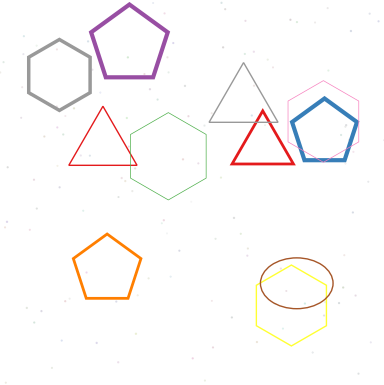[{"shape": "triangle", "thickness": 1, "radius": 0.51, "center": [0.267, 0.622]}, {"shape": "triangle", "thickness": 2, "radius": 0.46, "center": [0.682, 0.62]}, {"shape": "pentagon", "thickness": 3, "radius": 0.44, "center": [0.843, 0.656]}, {"shape": "hexagon", "thickness": 0.5, "radius": 0.57, "center": [0.437, 0.594]}, {"shape": "pentagon", "thickness": 3, "radius": 0.52, "center": [0.336, 0.884]}, {"shape": "pentagon", "thickness": 2, "radius": 0.46, "center": [0.278, 0.3]}, {"shape": "hexagon", "thickness": 1, "radius": 0.53, "center": [0.757, 0.207]}, {"shape": "oval", "thickness": 1, "radius": 0.47, "center": [0.771, 0.264]}, {"shape": "hexagon", "thickness": 0.5, "radius": 0.53, "center": [0.84, 0.684]}, {"shape": "triangle", "thickness": 1, "radius": 0.52, "center": [0.633, 0.734]}, {"shape": "hexagon", "thickness": 2.5, "radius": 0.46, "center": [0.154, 0.805]}]